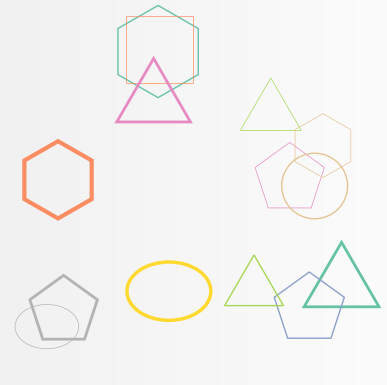[{"shape": "hexagon", "thickness": 1, "radius": 0.6, "center": [0.408, 0.866]}, {"shape": "triangle", "thickness": 2, "radius": 0.56, "center": [0.881, 0.259]}, {"shape": "hexagon", "thickness": 3, "radius": 0.5, "center": [0.15, 0.533]}, {"shape": "square", "thickness": 0.5, "radius": 0.43, "center": [0.412, 0.872]}, {"shape": "pentagon", "thickness": 1, "radius": 0.48, "center": [0.798, 0.198]}, {"shape": "pentagon", "thickness": 0.5, "radius": 0.47, "center": [0.748, 0.536]}, {"shape": "triangle", "thickness": 2, "radius": 0.55, "center": [0.396, 0.738]}, {"shape": "triangle", "thickness": 0.5, "radius": 0.45, "center": [0.699, 0.707]}, {"shape": "triangle", "thickness": 1, "radius": 0.44, "center": [0.656, 0.25]}, {"shape": "oval", "thickness": 2.5, "radius": 0.54, "center": [0.436, 0.244]}, {"shape": "hexagon", "thickness": 0.5, "radius": 0.42, "center": [0.833, 0.622]}, {"shape": "circle", "thickness": 1, "radius": 0.43, "center": [0.812, 0.517]}, {"shape": "pentagon", "thickness": 2, "radius": 0.46, "center": [0.164, 0.193]}, {"shape": "oval", "thickness": 0.5, "radius": 0.41, "center": [0.121, 0.152]}]